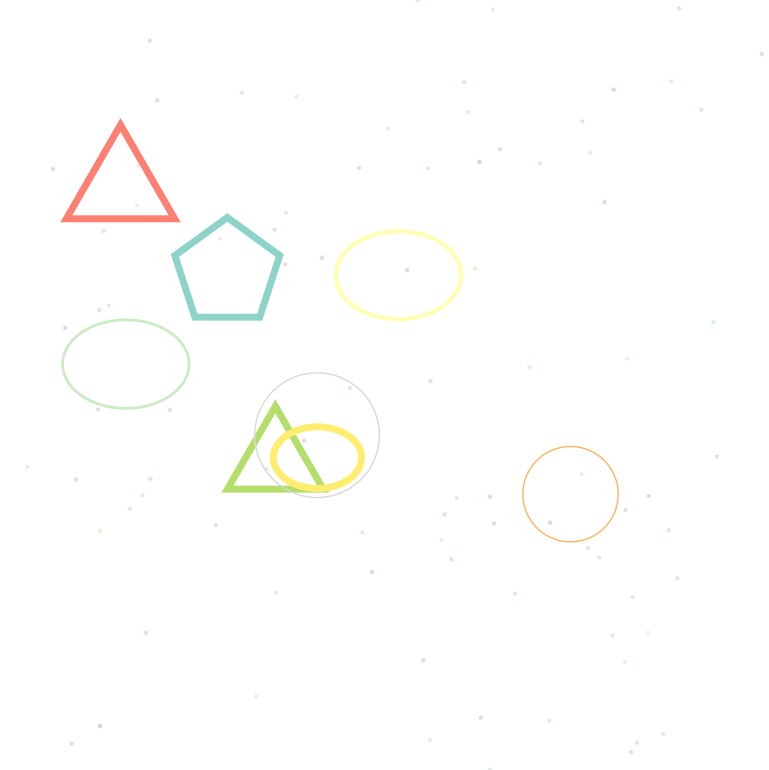[{"shape": "pentagon", "thickness": 2.5, "radius": 0.36, "center": [0.295, 0.646]}, {"shape": "oval", "thickness": 1.5, "radius": 0.41, "center": [0.518, 0.642]}, {"shape": "triangle", "thickness": 2.5, "radius": 0.41, "center": [0.157, 0.756]}, {"shape": "circle", "thickness": 0.5, "radius": 0.31, "center": [0.741, 0.358]}, {"shape": "triangle", "thickness": 2.5, "radius": 0.36, "center": [0.358, 0.401]}, {"shape": "circle", "thickness": 0.5, "radius": 0.4, "center": [0.412, 0.435]}, {"shape": "oval", "thickness": 1, "radius": 0.41, "center": [0.163, 0.527]}, {"shape": "oval", "thickness": 2.5, "radius": 0.29, "center": [0.412, 0.406]}]